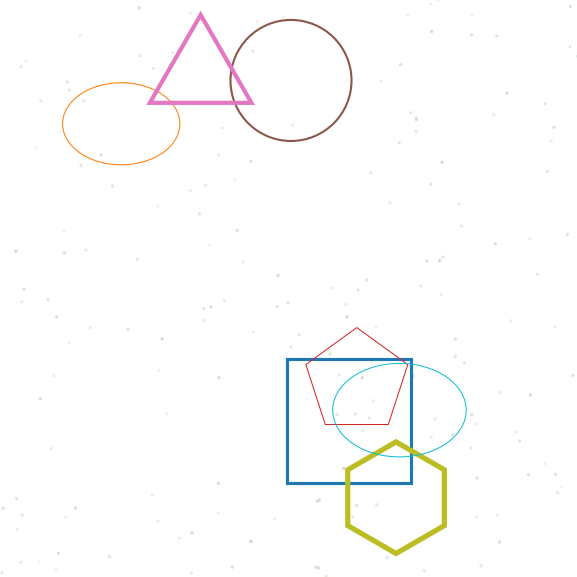[{"shape": "square", "thickness": 1.5, "radius": 0.53, "center": [0.604, 0.27]}, {"shape": "oval", "thickness": 0.5, "radius": 0.51, "center": [0.21, 0.785]}, {"shape": "pentagon", "thickness": 0.5, "radius": 0.46, "center": [0.618, 0.339]}, {"shape": "circle", "thickness": 1, "radius": 0.52, "center": [0.504, 0.86]}, {"shape": "triangle", "thickness": 2, "radius": 0.51, "center": [0.347, 0.872]}, {"shape": "hexagon", "thickness": 2.5, "radius": 0.48, "center": [0.686, 0.137]}, {"shape": "oval", "thickness": 0.5, "radius": 0.58, "center": [0.692, 0.289]}]